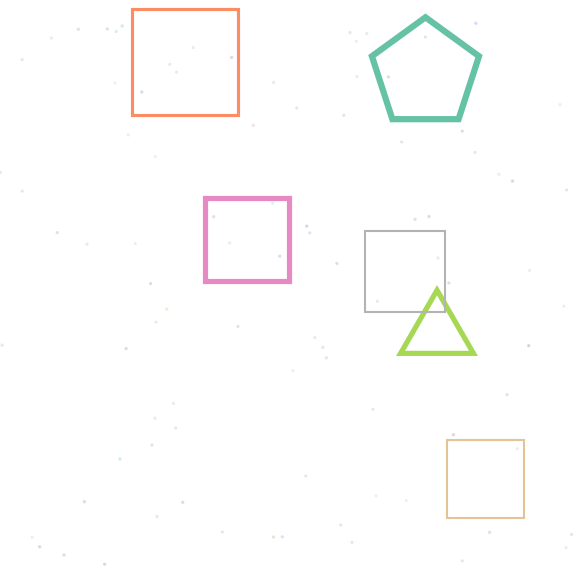[{"shape": "pentagon", "thickness": 3, "radius": 0.49, "center": [0.737, 0.872]}, {"shape": "square", "thickness": 1.5, "radius": 0.46, "center": [0.32, 0.892]}, {"shape": "square", "thickness": 2.5, "radius": 0.36, "center": [0.428, 0.584]}, {"shape": "triangle", "thickness": 2.5, "radius": 0.36, "center": [0.757, 0.424]}, {"shape": "square", "thickness": 1, "radius": 0.34, "center": [0.841, 0.17]}, {"shape": "square", "thickness": 1, "radius": 0.35, "center": [0.701, 0.529]}]